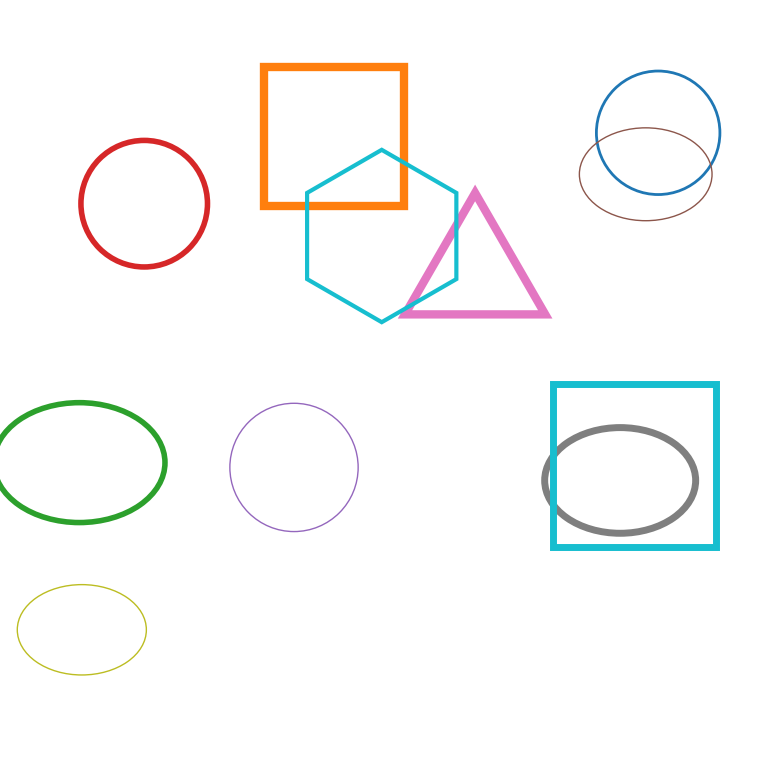[{"shape": "circle", "thickness": 1, "radius": 0.4, "center": [0.855, 0.828]}, {"shape": "square", "thickness": 3, "radius": 0.45, "center": [0.434, 0.823]}, {"shape": "oval", "thickness": 2, "radius": 0.56, "center": [0.103, 0.399]}, {"shape": "circle", "thickness": 2, "radius": 0.41, "center": [0.187, 0.735]}, {"shape": "circle", "thickness": 0.5, "radius": 0.42, "center": [0.382, 0.393]}, {"shape": "oval", "thickness": 0.5, "radius": 0.43, "center": [0.839, 0.774]}, {"shape": "triangle", "thickness": 3, "radius": 0.53, "center": [0.617, 0.644]}, {"shape": "oval", "thickness": 2.5, "radius": 0.49, "center": [0.805, 0.376]}, {"shape": "oval", "thickness": 0.5, "radius": 0.42, "center": [0.106, 0.182]}, {"shape": "hexagon", "thickness": 1.5, "radius": 0.56, "center": [0.496, 0.694]}, {"shape": "square", "thickness": 2.5, "radius": 0.53, "center": [0.824, 0.395]}]